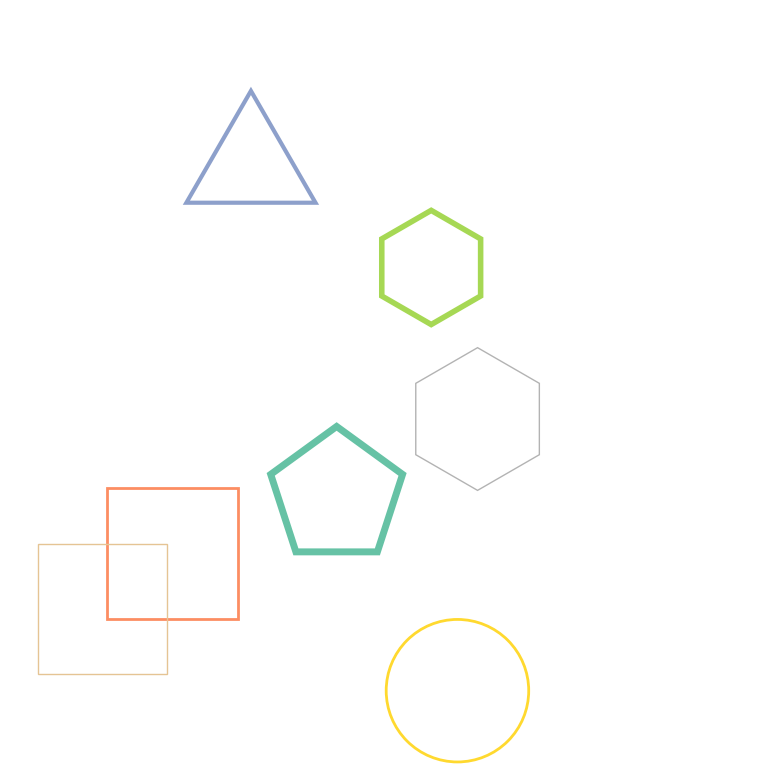[{"shape": "pentagon", "thickness": 2.5, "radius": 0.45, "center": [0.437, 0.356]}, {"shape": "square", "thickness": 1, "radius": 0.43, "center": [0.224, 0.281]}, {"shape": "triangle", "thickness": 1.5, "radius": 0.48, "center": [0.326, 0.785]}, {"shape": "hexagon", "thickness": 2, "radius": 0.37, "center": [0.56, 0.653]}, {"shape": "circle", "thickness": 1, "radius": 0.46, "center": [0.594, 0.103]}, {"shape": "square", "thickness": 0.5, "radius": 0.42, "center": [0.133, 0.209]}, {"shape": "hexagon", "thickness": 0.5, "radius": 0.46, "center": [0.62, 0.456]}]